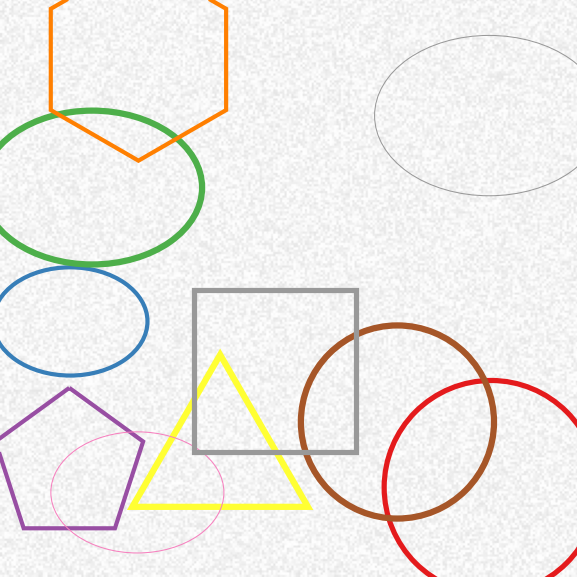[{"shape": "circle", "thickness": 2.5, "radius": 0.93, "center": [0.85, 0.155]}, {"shape": "oval", "thickness": 2, "radius": 0.67, "center": [0.122, 0.443]}, {"shape": "oval", "thickness": 3, "radius": 0.95, "center": [0.16, 0.674]}, {"shape": "pentagon", "thickness": 2, "radius": 0.67, "center": [0.12, 0.193]}, {"shape": "hexagon", "thickness": 2, "radius": 0.88, "center": [0.24, 0.896]}, {"shape": "triangle", "thickness": 3, "radius": 0.88, "center": [0.381, 0.209]}, {"shape": "circle", "thickness": 3, "radius": 0.84, "center": [0.688, 0.268]}, {"shape": "oval", "thickness": 0.5, "radius": 0.75, "center": [0.238, 0.146]}, {"shape": "oval", "thickness": 0.5, "radius": 0.99, "center": [0.847, 0.799]}, {"shape": "square", "thickness": 2.5, "radius": 0.7, "center": [0.476, 0.357]}]